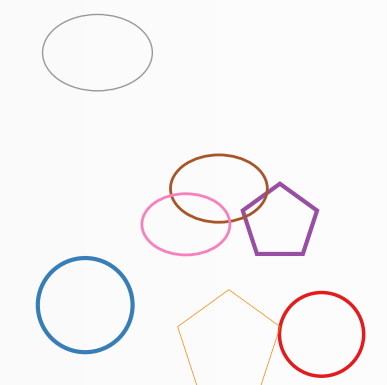[{"shape": "circle", "thickness": 2.5, "radius": 0.54, "center": [0.83, 0.132]}, {"shape": "circle", "thickness": 3, "radius": 0.61, "center": [0.22, 0.208]}, {"shape": "pentagon", "thickness": 3, "radius": 0.5, "center": [0.722, 0.422]}, {"shape": "pentagon", "thickness": 0.5, "radius": 0.7, "center": [0.591, 0.108]}, {"shape": "oval", "thickness": 2, "radius": 0.62, "center": [0.565, 0.51]}, {"shape": "oval", "thickness": 2, "radius": 0.57, "center": [0.48, 0.417]}, {"shape": "oval", "thickness": 1, "radius": 0.71, "center": [0.251, 0.863]}]